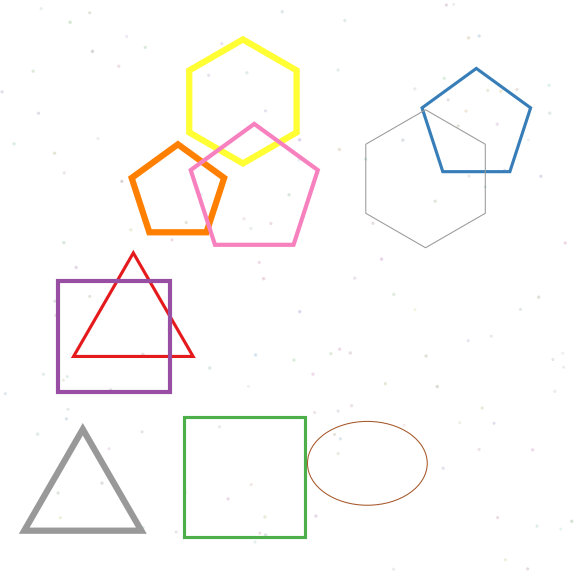[{"shape": "triangle", "thickness": 1.5, "radius": 0.6, "center": [0.231, 0.442]}, {"shape": "pentagon", "thickness": 1.5, "radius": 0.49, "center": [0.825, 0.782]}, {"shape": "square", "thickness": 1.5, "radius": 0.52, "center": [0.423, 0.173]}, {"shape": "square", "thickness": 2, "radius": 0.48, "center": [0.197, 0.416]}, {"shape": "pentagon", "thickness": 3, "radius": 0.42, "center": [0.308, 0.665]}, {"shape": "hexagon", "thickness": 3, "radius": 0.54, "center": [0.421, 0.824]}, {"shape": "oval", "thickness": 0.5, "radius": 0.52, "center": [0.636, 0.197]}, {"shape": "pentagon", "thickness": 2, "radius": 0.58, "center": [0.44, 0.669]}, {"shape": "hexagon", "thickness": 0.5, "radius": 0.6, "center": [0.737, 0.69]}, {"shape": "triangle", "thickness": 3, "radius": 0.59, "center": [0.143, 0.139]}]